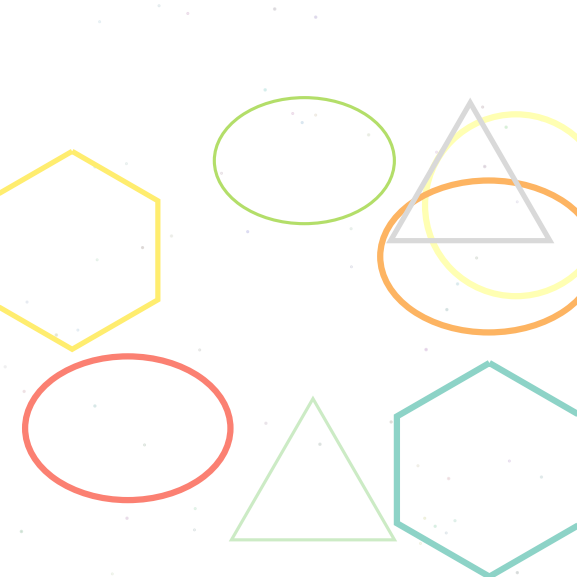[{"shape": "hexagon", "thickness": 3, "radius": 0.92, "center": [0.847, 0.186]}, {"shape": "circle", "thickness": 3, "radius": 0.79, "center": [0.893, 0.644]}, {"shape": "oval", "thickness": 3, "radius": 0.89, "center": [0.221, 0.258]}, {"shape": "oval", "thickness": 3, "radius": 0.94, "center": [0.846, 0.555]}, {"shape": "oval", "thickness": 1.5, "radius": 0.78, "center": [0.527, 0.721]}, {"shape": "triangle", "thickness": 2.5, "radius": 0.8, "center": [0.814, 0.662]}, {"shape": "triangle", "thickness": 1.5, "radius": 0.81, "center": [0.542, 0.146]}, {"shape": "hexagon", "thickness": 2.5, "radius": 0.86, "center": [0.125, 0.566]}]